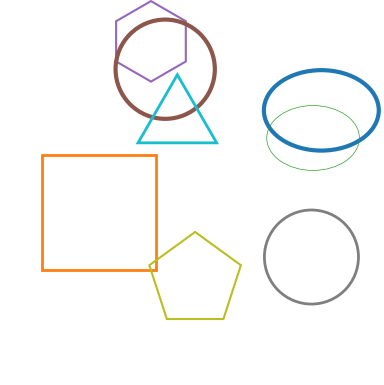[{"shape": "oval", "thickness": 3, "radius": 0.75, "center": [0.835, 0.713]}, {"shape": "square", "thickness": 2, "radius": 0.74, "center": [0.257, 0.448]}, {"shape": "oval", "thickness": 0.5, "radius": 0.6, "center": [0.813, 0.642]}, {"shape": "hexagon", "thickness": 1.5, "radius": 0.52, "center": [0.392, 0.893]}, {"shape": "circle", "thickness": 3, "radius": 0.64, "center": [0.429, 0.82]}, {"shape": "circle", "thickness": 2, "radius": 0.61, "center": [0.809, 0.332]}, {"shape": "pentagon", "thickness": 1.5, "radius": 0.62, "center": [0.507, 0.272]}, {"shape": "triangle", "thickness": 2, "radius": 0.59, "center": [0.461, 0.688]}]